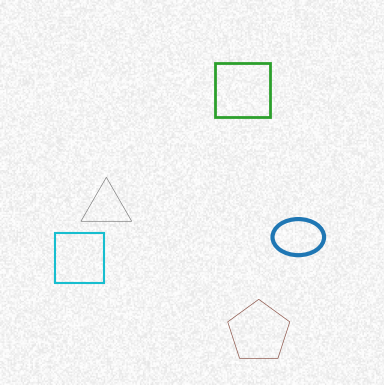[{"shape": "oval", "thickness": 3, "radius": 0.33, "center": [0.775, 0.384]}, {"shape": "square", "thickness": 2, "radius": 0.35, "center": [0.63, 0.766]}, {"shape": "pentagon", "thickness": 0.5, "radius": 0.42, "center": [0.672, 0.138]}, {"shape": "triangle", "thickness": 0.5, "radius": 0.38, "center": [0.276, 0.463]}, {"shape": "square", "thickness": 1.5, "radius": 0.32, "center": [0.207, 0.33]}]